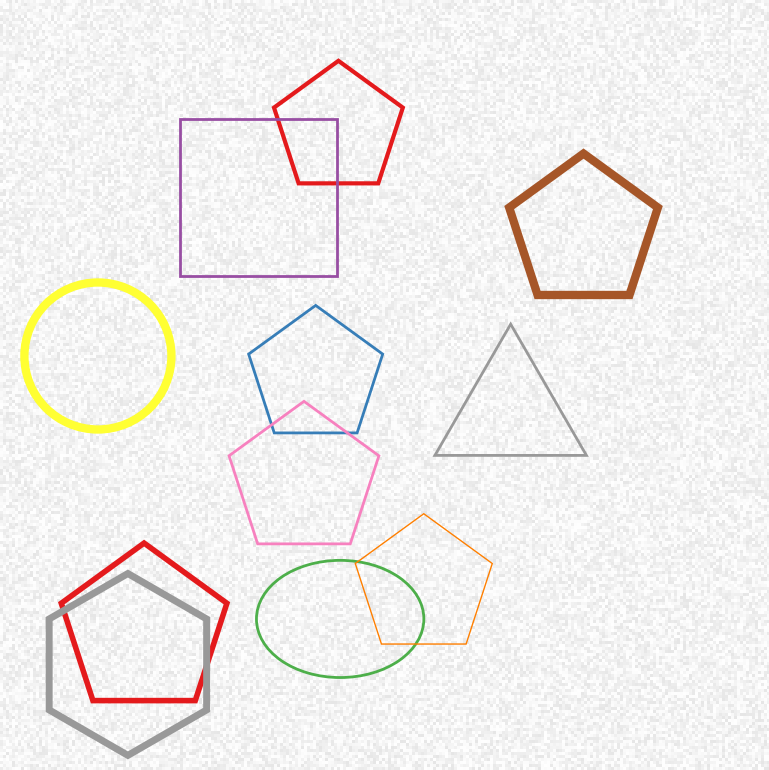[{"shape": "pentagon", "thickness": 2, "radius": 0.57, "center": [0.187, 0.182]}, {"shape": "pentagon", "thickness": 1.5, "radius": 0.44, "center": [0.44, 0.833]}, {"shape": "pentagon", "thickness": 1, "radius": 0.46, "center": [0.41, 0.512]}, {"shape": "oval", "thickness": 1, "radius": 0.54, "center": [0.442, 0.196]}, {"shape": "square", "thickness": 1, "radius": 0.51, "center": [0.335, 0.744]}, {"shape": "pentagon", "thickness": 0.5, "radius": 0.47, "center": [0.55, 0.239]}, {"shape": "circle", "thickness": 3, "radius": 0.48, "center": [0.127, 0.538]}, {"shape": "pentagon", "thickness": 3, "radius": 0.51, "center": [0.758, 0.699]}, {"shape": "pentagon", "thickness": 1, "radius": 0.51, "center": [0.395, 0.376]}, {"shape": "triangle", "thickness": 1, "radius": 0.57, "center": [0.663, 0.465]}, {"shape": "hexagon", "thickness": 2.5, "radius": 0.59, "center": [0.166, 0.137]}]